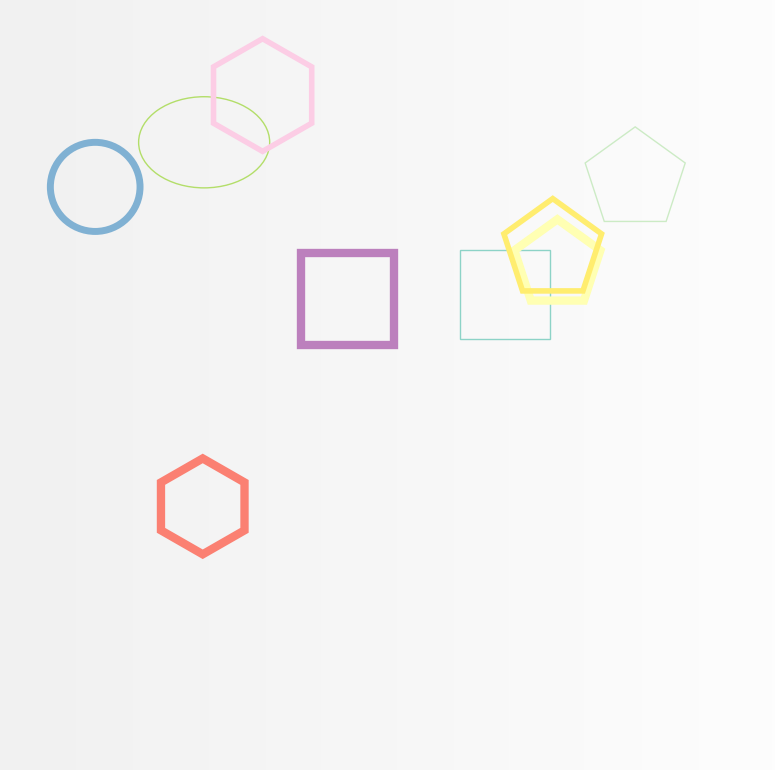[{"shape": "square", "thickness": 0.5, "radius": 0.29, "center": [0.651, 0.618]}, {"shape": "pentagon", "thickness": 3, "radius": 0.29, "center": [0.719, 0.657]}, {"shape": "hexagon", "thickness": 3, "radius": 0.31, "center": [0.262, 0.342]}, {"shape": "circle", "thickness": 2.5, "radius": 0.29, "center": [0.123, 0.757]}, {"shape": "oval", "thickness": 0.5, "radius": 0.42, "center": [0.263, 0.815]}, {"shape": "hexagon", "thickness": 2, "radius": 0.37, "center": [0.339, 0.877]}, {"shape": "square", "thickness": 3, "radius": 0.3, "center": [0.448, 0.612]}, {"shape": "pentagon", "thickness": 0.5, "radius": 0.34, "center": [0.82, 0.767]}, {"shape": "pentagon", "thickness": 2, "radius": 0.33, "center": [0.713, 0.676]}]